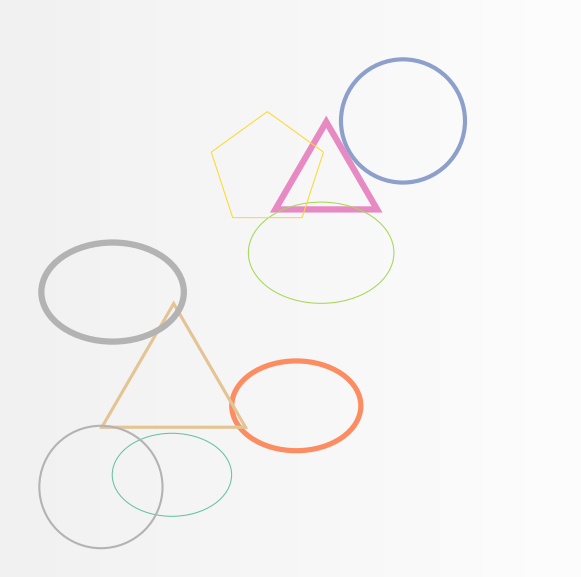[{"shape": "oval", "thickness": 0.5, "radius": 0.51, "center": [0.296, 0.177]}, {"shape": "oval", "thickness": 2.5, "radius": 0.56, "center": [0.51, 0.296]}, {"shape": "circle", "thickness": 2, "radius": 0.53, "center": [0.693, 0.79]}, {"shape": "triangle", "thickness": 3, "radius": 0.51, "center": [0.561, 0.687]}, {"shape": "oval", "thickness": 0.5, "radius": 0.63, "center": [0.553, 0.562]}, {"shape": "pentagon", "thickness": 0.5, "radius": 0.51, "center": [0.46, 0.704]}, {"shape": "triangle", "thickness": 1.5, "radius": 0.71, "center": [0.299, 0.331]}, {"shape": "circle", "thickness": 1, "radius": 0.53, "center": [0.174, 0.156]}, {"shape": "oval", "thickness": 3, "radius": 0.61, "center": [0.194, 0.493]}]